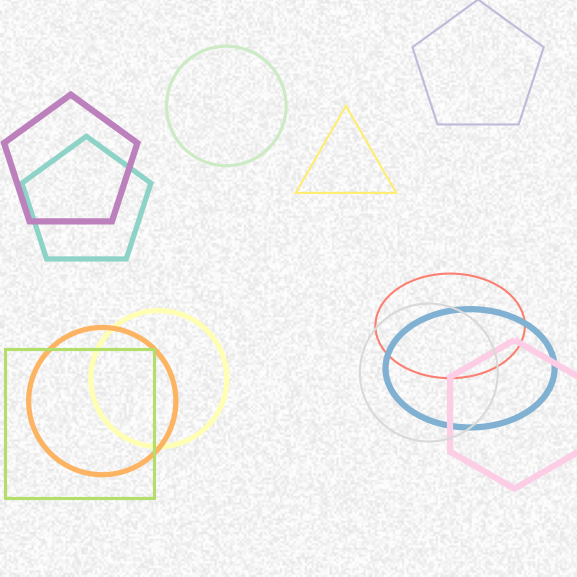[{"shape": "pentagon", "thickness": 2.5, "radius": 0.59, "center": [0.15, 0.646]}, {"shape": "circle", "thickness": 2.5, "radius": 0.59, "center": [0.275, 0.344]}, {"shape": "pentagon", "thickness": 1, "radius": 0.6, "center": [0.828, 0.88]}, {"shape": "oval", "thickness": 1, "radius": 0.65, "center": [0.779, 0.435]}, {"shape": "oval", "thickness": 3, "radius": 0.73, "center": [0.814, 0.361]}, {"shape": "circle", "thickness": 2.5, "radius": 0.64, "center": [0.177, 0.305]}, {"shape": "square", "thickness": 1.5, "radius": 0.65, "center": [0.138, 0.265]}, {"shape": "hexagon", "thickness": 3, "radius": 0.64, "center": [0.891, 0.282]}, {"shape": "circle", "thickness": 1, "radius": 0.6, "center": [0.743, 0.354]}, {"shape": "pentagon", "thickness": 3, "radius": 0.61, "center": [0.122, 0.714]}, {"shape": "circle", "thickness": 1.5, "radius": 0.52, "center": [0.392, 0.816]}, {"shape": "triangle", "thickness": 1, "radius": 0.5, "center": [0.599, 0.715]}]